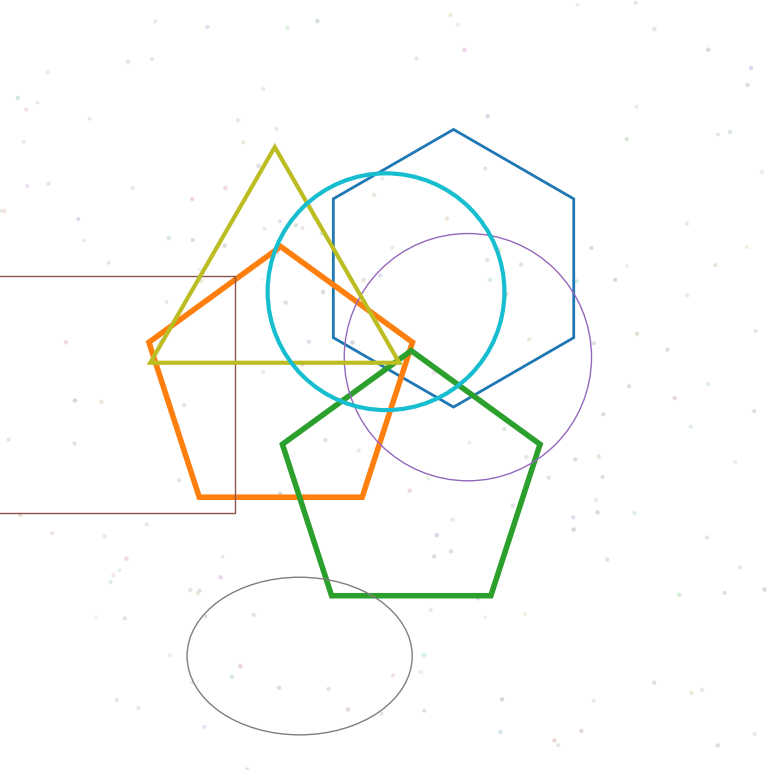[{"shape": "hexagon", "thickness": 1, "radius": 0.9, "center": [0.589, 0.652]}, {"shape": "pentagon", "thickness": 2, "radius": 0.9, "center": [0.365, 0.5]}, {"shape": "pentagon", "thickness": 2, "radius": 0.88, "center": [0.534, 0.369]}, {"shape": "circle", "thickness": 0.5, "radius": 0.8, "center": [0.608, 0.536]}, {"shape": "square", "thickness": 0.5, "radius": 0.77, "center": [0.151, 0.488]}, {"shape": "oval", "thickness": 0.5, "radius": 0.73, "center": [0.389, 0.148]}, {"shape": "triangle", "thickness": 1.5, "radius": 0.93, "center": [0.357, 0.622]}, {"shape": "circle", "thickness": 1.5, "radius": 0.77, "center": [0.501, 0.621]}]